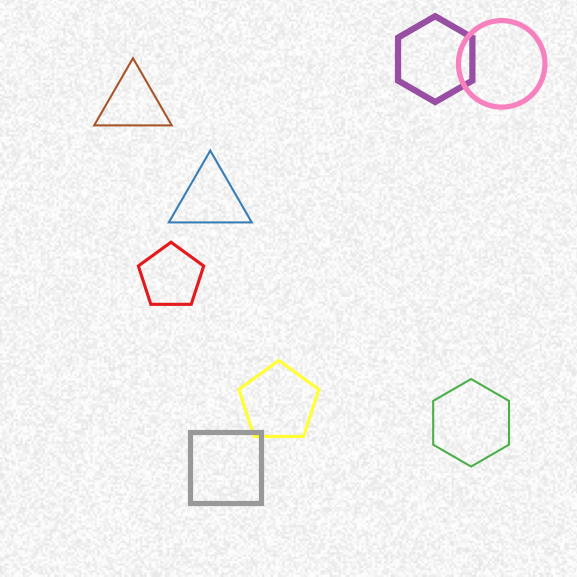[{"shape": "pentagon", "thickness": 1.5, "radius": 0.3, "center": [0.296, 0.52]}, {"shape": "triangle", "thickness": 1, "radius": 0.41, "center": [0.364, 0.655]}, {"shape": "hexagon", "thickness": 1, "radius": 0.38, "center": [0.816, 0.267]}, {"shape": "hexagon", "thickness": 3, "radius": 0.37, "center": [0.754, 0.897]}, {"shape": "pentagon", "thickness": 1.5, "radius": 0.36, "center": [0.483, 0.302]}, {"shape": "triangle", "thickness": 1, "radius": 0.39, "center": [0.23, 0.821]}, {"shape": "circle", "thickness": 2.5, "radius": 0.37, "center": [0.869, 0.889]}, {"shape": "square", "thickness": 2.5, "radius": 0.31, "center": [0.39, 0.189]}]